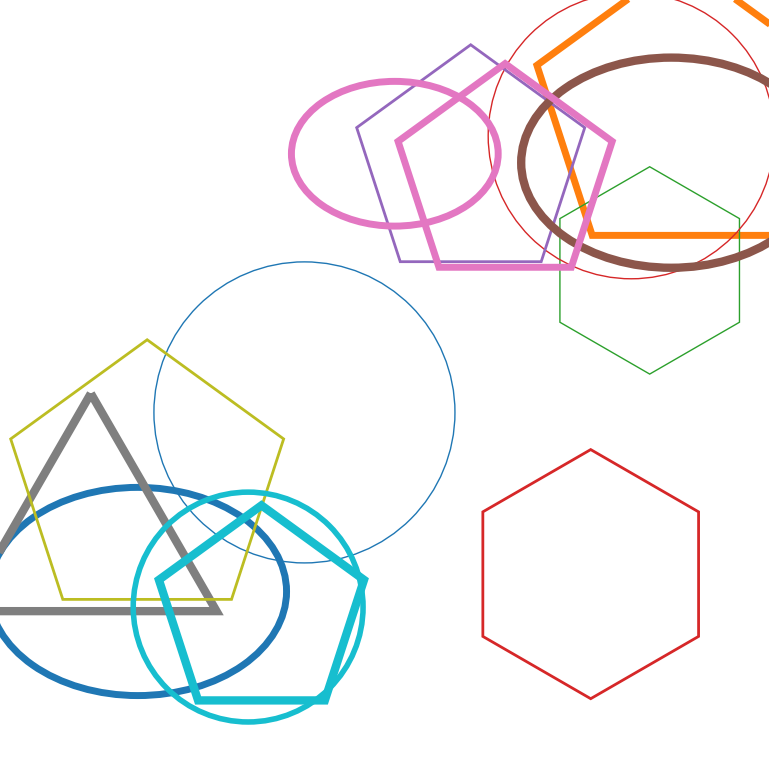[{"shape": "circle", "thickness": 0.5, "radius": 0.98, "center": [0.395, 0.464]}, {"shape": "oval", "thickness": 2.5, "radius": 0.97, "center": [0.179, 0.232]}, {"shape": "pentagon", "thickness": 2.5, "radius": 0.99, "center": [0.885, 0.854]}, {"shape": "hexagon", "thickness": 0.5, "radius": 0.67, "center": [0.844, 0.649]}, {"shape": "circle", "thickness": 0.5, "radius": 0.93, "center": [0.82, 0.824]}, {"shape": "hexagon", "thickness": 1, "radius": 0.81, "center": [0.767, 0.254]}, {"shape": "pentagon", "thickness": 1, "radius": 0.78, "center": [0.611, 0.786]}, {"shape": "oval", "thickness": 3, "radius": 0.97, "center": [0.872, 0.789]}, {"shape": "pentagon", "thickness": 2.5, "radius": 0.73, "center": [0.656, 0.771]}, {"shape": "oval", "thickness": 2.5, "radius": 0.67, "center": [0.513, 0.8]}, {"shape": "triangle", "thickness": 3, "radius": 0.94, "center": [0.118, 0.301]}, {"shape": "pentagon", "thickness": 1, "radius": 0.93, "center": [0.191, 0.372]}, {"shape": "pentagon", "thickness": 3, "radius": 0.7, "center": [0.34, 0.204]}, {"shape": "circle", "thickness": 2, "radius": 0.75, "center": [0.322, 0.212]}]